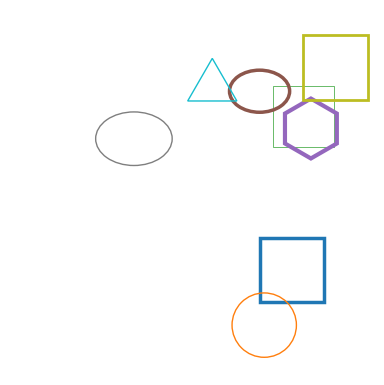[{"shape": "square", "thickness": 2.5, "radius": 0.41, "center": [0.758, 0.298]}, {"shape": "circle", "thickness": 1, "radius": 0.42, "center": [0.686, 0.156]}, {"shape": "square", "thickness": 0.5, "radius": 0.4, "center": [0.788, 0.697]}, {"shape": "hexagon", "thickness": 3, "radius": 0.39, "center": [0.808, 0.666]}, {"shape": "oval", "thickness": 2.5, "radius": 0.39, "center": [0.674, 0.763]}, {"shape": "oval", "thickness": 1, "radius": 0.5, "center": [0.348, 0.64]}, {"shape": "square", "thickness": 2, "radius": 0.42, "center": [0.871, 0.824]}, {"shape": "triangle", "thickness": 1, "radius": 0.37, "center": [0.551, 0.775]}]